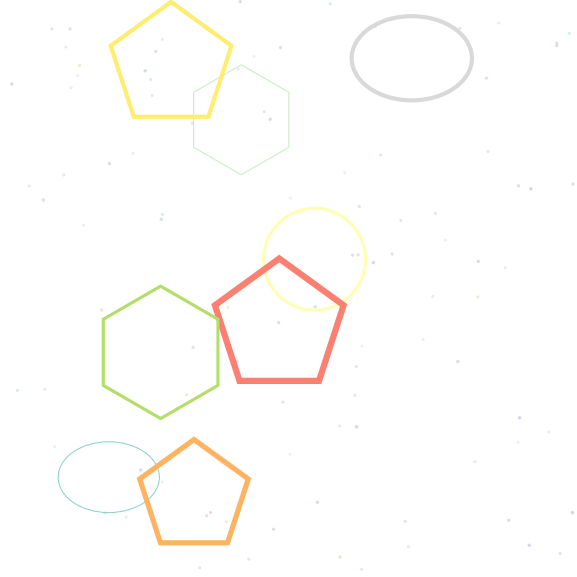[{"shape": "oval", "thickness": 0.5, "radius": 0.44, "center": [0.188, 0.173]}, {"shape": "circle", "thickness": 1.5, "radius": 0.44, "center": [0.545, 0.55]}, {"shape": "pentagon", "thickness": 3, "radius": 0.59, "center": [0.484, 0.434]}, {"shape": "pentagon", "thickness": 2.5, "radius": 0.49, "center": [0.336, 0.139]}, {"shape": "hexagon", "thickness": 1.5, "radius": 0.57, "center": [0.278, 0.389]}, {"shape": "oval", "thickness": 2, "radius": 0.52, "center": [0.713, 0.898]}, {"shape": "hexagon", "thickness": 0.5, "radius": 0.48, "center": [0.418, 0.792]}, {"shape": "pentagon", "thickness": 2, "radius": 0.55, "center": [0.296, 0.886]}]